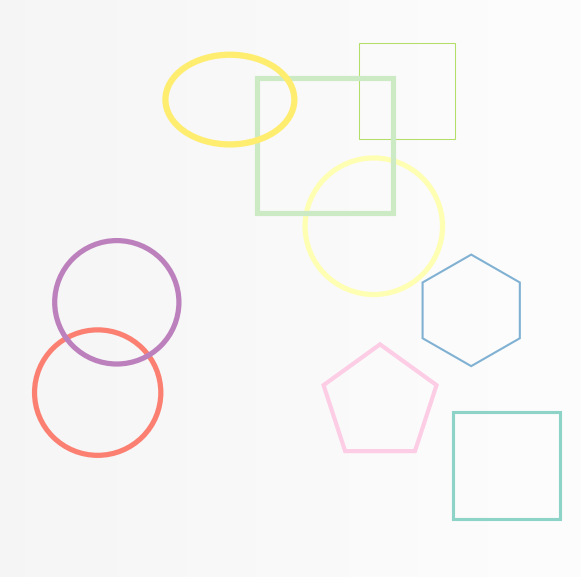[{"shape": "square", "thickness": 1.5, "radius": 0.46, "center": [0.871, 0.193]}, {"shape": "circle", "thickness": 2.5, "radius": 0.59, "center": [0.643, 0.607]}, {"shape": "circle", "thickness": 2.5, "radius": 0.54, "center": [0.168, 0.319]}, {"shape": "hexagon", "thickness": 1, "radius": 0.48, "center": [0.811, 0.462]}, {"shape": "square", "thickness": 0.5, "radius": 0.42, "center": [0.7, 0.841]}, {"shape": "pentagon", "thickness": 2, "radius": 0.51, "center": [0.654, 0.301]}, {"shape": "circle", "thickness": 2.5, "radius": 0.53, "center": [0.201, 0.476]}, {"shape": "square", "thickness": 2.5, "radius": 0.58, "center": [0.559, 0.747]}, {"shape": "oval", "thickness": 3, "radius": 0.55, "center": [0.396, 0.827]}]